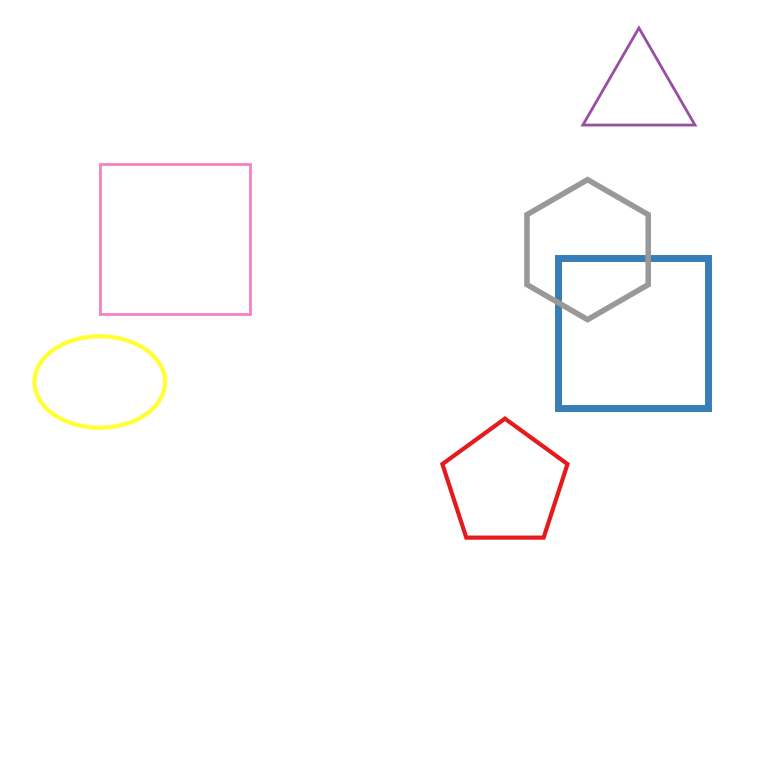[{"shape": "pentagon", "thickness": 1.5, "radius": 0.43, "center": [0.656, 0.371]}, {"shape": "square", "thickness": 2.5, "radius": 0.48, "center": [0.822, 0.568]}, {"shape": "triangle", "thickness": 1, "radius": 0.42, "center": [0.83, 0.88]}, {"shape": "oval", "thickness": 1.5, "radius": 0.42, "center": [0.13, 0.504]}, {"shape": "square", "thickness": 1, "radius": 0.48, "center": [0.227, 0.69]}, {"shape": "hexagon", "thickness": 2, "radius": 0.45, "center": [0.763, 0.676]}]